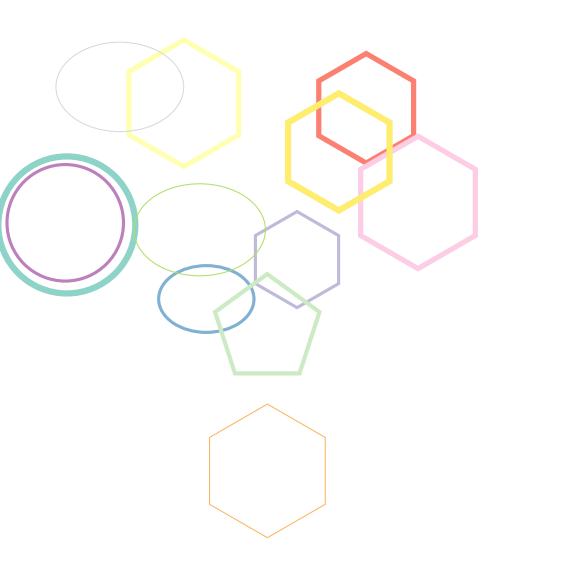[{"shape": "circle", "thickness": 3, "radius": 0.59, "center": [0.116, 0.61]}, {"shape": "hexagon", "thickness": 2.5, "radius": 0.55, "center": [0.318, 0.82]}, {"shape": "hexagon", "thickness": 1.5, "radius": 0.42, "center": [0.514, 0.55]}, {"shape": "hexagon", "thickness": 2.5, "radius": 0.47, "center": [0.634, 0.812]}, {"shape": "oval", "thickness": 1.5, "radius": 0.41, "center": [0.357, 0.481]}, {"shape": "hexagon", "thickness": 0.5, "radius": 0.58, "center": [0.463, 0.184]}, {"shape": "oval", "thickness": 0.5, "radius": 0.57, "center": [0.346, 0.601]}, {"shape": "hexagon", "thickness": 2.5, "radius": 0.57, "center": [0.724, 0.649]}, {"shape": "oval", "thickness": 0.5, "radius": 0.55, "center": [0.207, 0.849]}, {"shape": "circle", "thickness": 1.5, "radius": 0.5, "center": [0.113, 0.613]}, {"shape": "pentagon", "thickness": 2, "radius": 0.48, "center": [0.463, 0.429]}, {"shape": "hexagon", "thickness": 3, "radius": 0.51, "center": [0.587, 0.736]}]